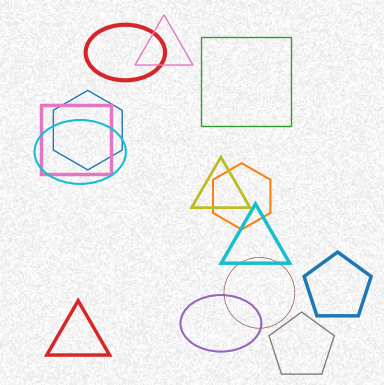[{"shape": "pentagon", "thickness": 2.5, "radius": 0.46, "center": [0.877, 0.254]}, {"shape": "hexagon", "thickness": 1, "radius": 0.52, "center": [0.228, 0.662]}, {"shape": "hexagon", "thickness": 1.5, "radius": 0.43, "center": [0.628, 0.49]}, {"shape": "square", "thickness": 1, "radius": 0.58, "center": [0.639, 0.788]}, {"shape": "oval", "thickness": 3, "radius": 0.52, "center": [0.326, 0.864]}, {"shape": "triangle", "thickness": 2.5, "radius": 0.47, "center": [0.203, 0.125]}, {"shape": "oval", "thickness": 1.5, "radius": 0.52, "center": [0.574, 0.16]}, {"shape": "circle", "thickness": 0.5, "radius": 0.46, "center": [0.674, 0.239]}, {"shape": "triangle", "thickness": 1, "radius": 0.44, "center": [0.426, 0.875]}, {"shape": "square", "thickness": 2.5, "radius": 0.45, "center": [0.197, 0.638]}, {"shape": "pentagon", "thickness": 1, "radius": 0.45, "center": [0.784, 0.1]}, {"shape": "triangle", "thickness": 2, "radius": 0.44, "center": [0.574, 0.504]}, {"shape": "triangle", "thickness": 2.5, "radius": 0.51, "center": [0.664, 0.368]}, {"shape": "oval", "thickness": 1.5, "radius": 0.59, "center": [0.208, 0.605]}]